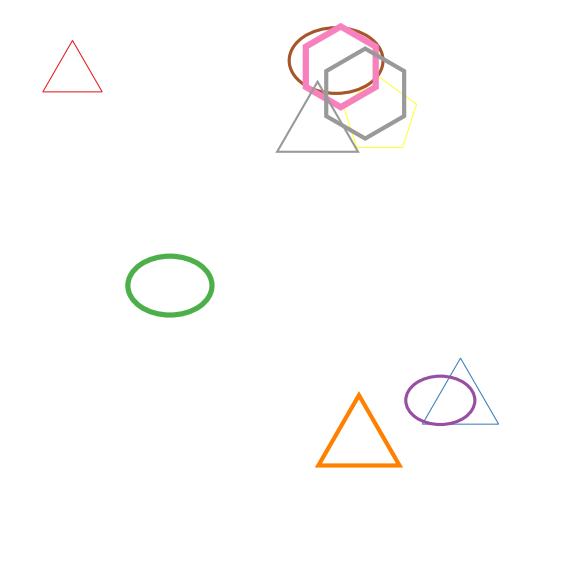[{"shape": "triangle", "thickness": 0.5, "radius": 0.3, "center": [0.126, 0.87]}, {"shape": "triangle", "thickness": 0.5, "radius": 0.38, "center": [0.797, 0.303]}, {"shape": "oval", "thickness": 2.5, "radius": 0.36, "center": [0.294, 0.505]}, {"shape": "oval", "thickness": 1.5, "radius": 0.3, "center": [0.762, 0.306]}, {"shape": "triangle", "thickness": 2, "radius": 0.41, "center": [0.622, 0.234]}, {"shape": "pentagon", "thickness": 0.5, "radius": 0.34, "center": [0.658, 0.798]}, {"shape": "oval", "thickness": 1.5, "radius": 0.41, "center": [0.582, 0.894]}, {"shape": "hexagon", "thickness": 3, "radius": 0.35, "center": [0.59, 0.883]}, {"shape": "hexagon", "thickness": 2, "radius": 0.39, "center": [0.632, 0.837]}, {"shape": "triangle", "thickness": 1, "radius": 0.4, "center": [0.55, 0.777]}]